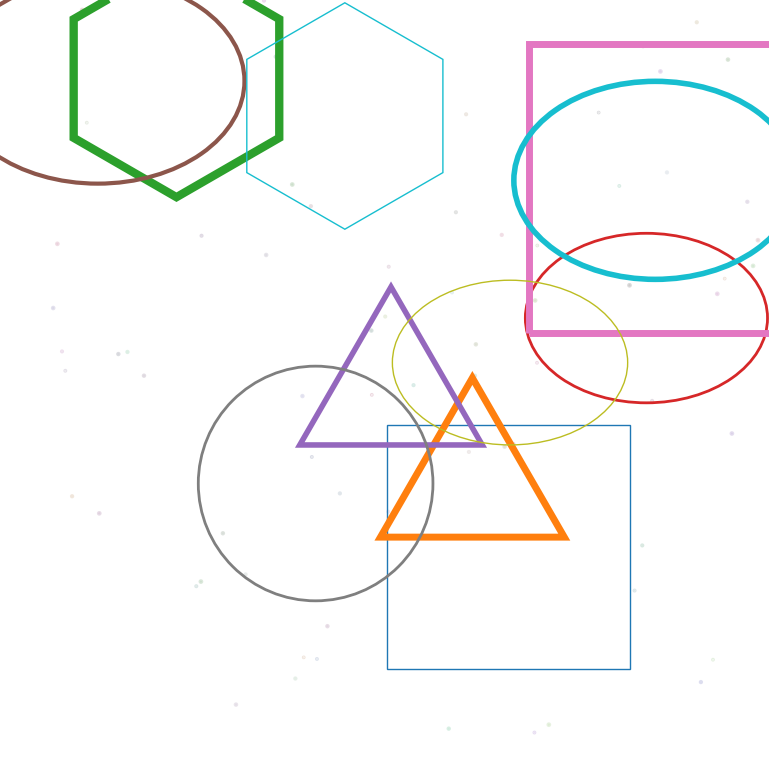[{"shape": "square", "thickness": 0.5, "radius": 0.79, "center": [0.66, 0.29]}, {"shape": "triangle", "thickness": 2.5, "radius": 0.69, "center": [0.613, 0.371]}, {"shape": "hexagon", "thickness": 3, "radius": 0.77, "center": [0.229, 0.898]}, {"shape": "oval", "thickness": 1, "radius": 0.79, "center": [0.84, 0.587]}, {"shape": "triangle", "thickness": 2, "radius": 0.68, "center": [0.508, 0.491]}, {"shape": "oval", "thickness": 1.5, "radius": 0.95, "center": [0.127, 0.895]}, {"shape": "square", "thickness": 2.5, "radius": 0.94, "center": [0.875, 0.755]}, {"shape": "circle", "thickness": 1, "radius": 0.76, "center": [0.41, 0.372]}, {"shape": "oval", "thickness": 0.5, "radius": 0.76, "center": [0.662, 0.529]}, {"shape": "oval", "thickness": 2, "radius": 0.92, "center": [0.851, 0.766]}, {"shape": "hexagon", "thickness": 0.5, "radius": 0.74, "center": [0.448, 0.849]}]